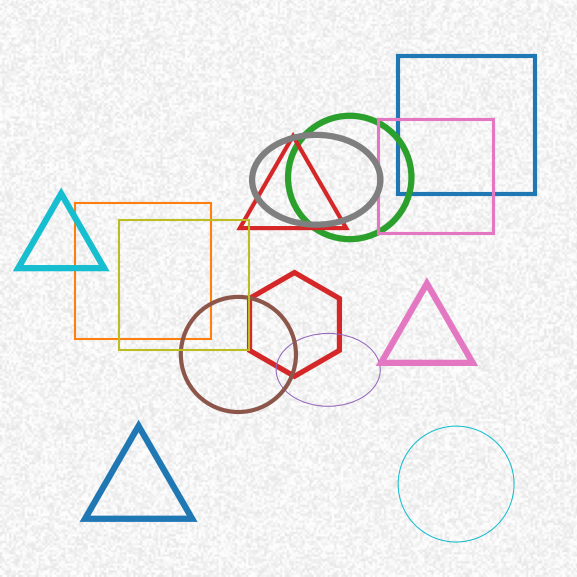[{"shape": "triangle", "thickness": 3, "radius": 0.54, "center": [0.24, 0.154]}, {"shape": "square", "thickness": 2, "radius": 0.6, "center": [0.808, 0.782]}, {"shape": "square", "thickness": 1, "radius": 0.59, "center": [0.248, 0.53]}, {"shape": "circle", "thickness": 3, "radius": 0.53, "center": [0.606, 0.692]}, {"shape": "triangle", "thickness": 2, "radius": 0.53, "center": [0.507, 0.657]}, {"shape": "hexagon", "thickness": 2.5, "radius": 0.45, "center": [0.51, 0.437]}, {"shape": "oval", "thickness": 0.5, "radius": 0.45, "center": [0.568, 0.359]}, {"shape": "circle", "thickness": 2, "radius": 0.5, "center": [0.413, 0.385]}, {"shape": "triangle", "thickness": 3, "radius": 0.46, "center": [0.739, 0.417]}, {"shape": "square", "thickness": 1.5, "radius": 0.5, "center": [0.754, 0.694]}, {"shape": "oval", "thickness": 3, "radius": 0.56, "center": [0.548, 0.688]}, {"shape": "square", "thickness": 1, "radius": 0.56, "center": [0.319, 0.505]}, {"shape": "circle", "thickness": 0.5, "radius": 0.5, "center": [0.79, 0.161]}, {"shape": "triangle", "thickness": 3, "radius": 0.43, "center": [0.106, 0.578]}]